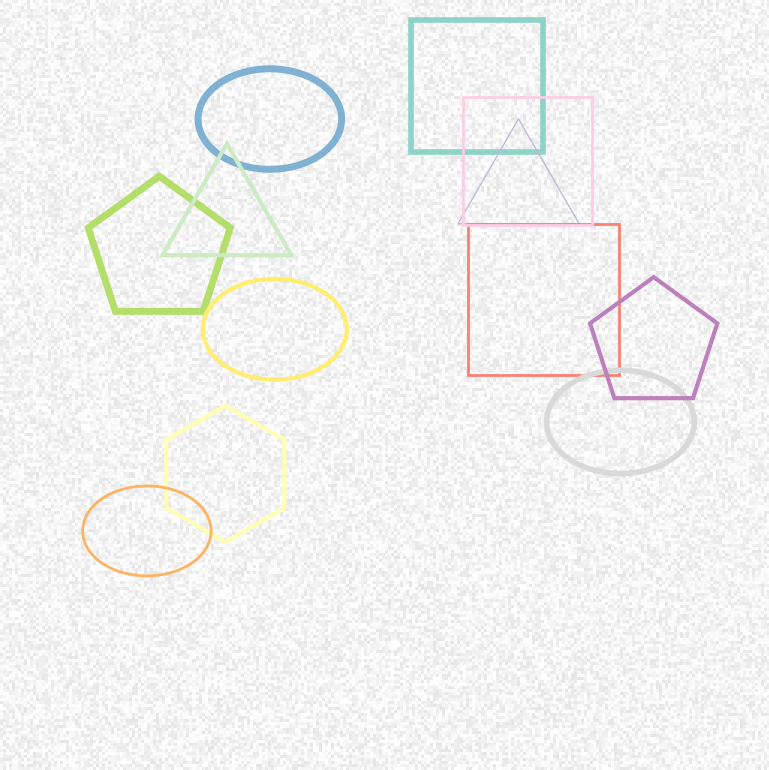[{"shape": "square", "thickness": 2, "radius": 0.43, "center": [0.619, 0.888]}, {"shape": "hexagon", "thickness": 1.5, "radius": 0.44, "center": [0.293, 0.385]}, {"shape": "triangle", "thickness": 0.5, "radius": 0.45, "center": [0.673, 0.755]}, {"shape": "square", "thickness": 1, "radius": 0.49, "center": [0.706, 0.611]}, {"shape": "oval", "thickness": 2.5, "radius": 0.47, "center": [0.35, 0.845]}, {"shape": "oval", "thickness": 1, "radius": 0.42, "center": [0.191, 0.311]}, {"shape": "pentagon", "thickness": 2.5, "radius": 0.49, "center": [0.207, 0.674]}, {"shape": "square", "thickness": 1, "radius": 0.42, "center": [0.685, 0.791]}, {"shape": "oval", "thickness": 2, "radius": 0.48, "center": [0.806, 0.452]}, {"shape": "pentagon", "thickness": 1.5, "radius": 0.43, "center": [0.849, 0.553]}, {"shape": "triangle", "thickness": 1.5, "radius": 0.48, "center": [0.295, 0.717]}, {"shape": "oval", "thickness": 1.5, "radius": 0.47, "center": [0.357, 0.572]}]